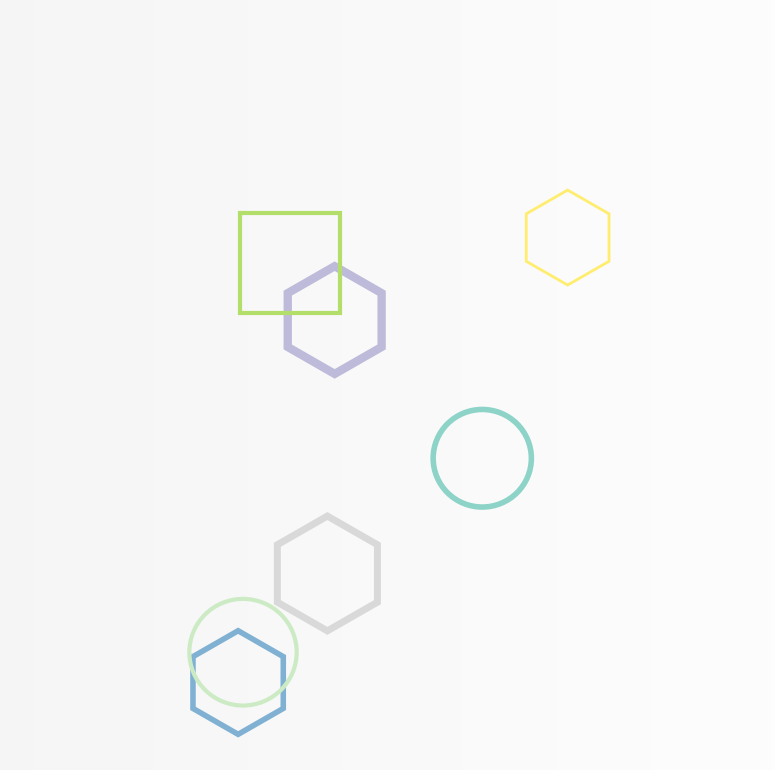[{"shape": "circle", "thickness": 2, "radius": 0.32, "center": [0.622, 0.405]}, {"shape": "hexagon", "thickness": 3, "radius": 0.35, "center": [0.432, 0.584]}, {"shape": "hexagon", "thickness": 2, "radius": 0.34, "center": [0.307, 0.114]}, {"shape": "square", "thickness": 1.5, "radius": 0.32, "center": [0.374, 0.658]}, {"shape": "hexagon", "thickness": 2.5, "radius": 0.37, "center": [0.422, 0.255]}, {"shape": "circle", "thickness": 1.5, "radius": 0.35, "center": [0.314, 0.153]}, {"shape": "hexagon", "thickness": 1, "radius": 0.31, "center": [0.732, 0.691]}]